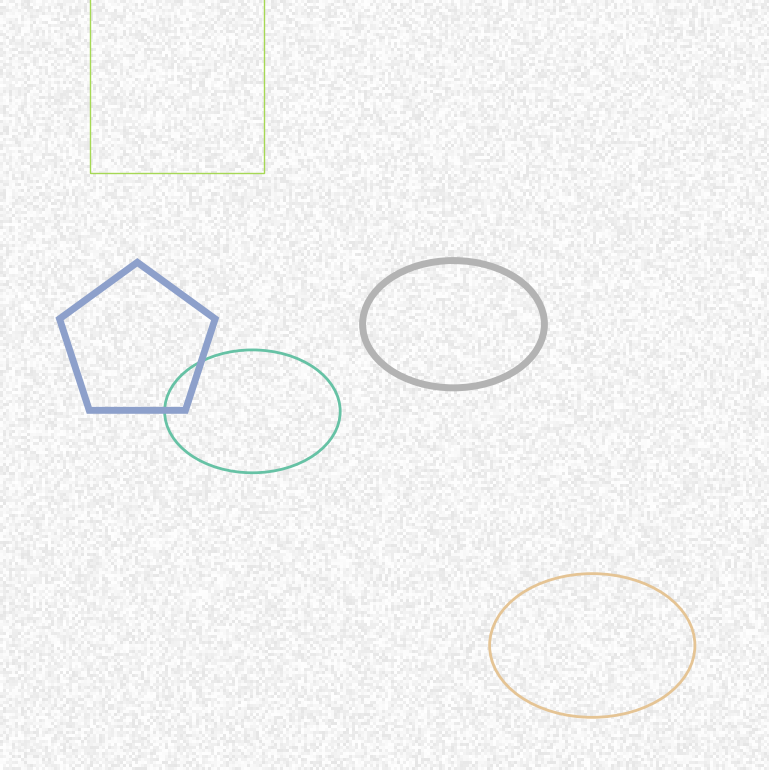[{"shape": "oval", "thickness": 1, "radius": 0.57, "center": [0.328, 0.466]}, {"shape": "pentagon", "thickness": 2.5, "radius": 0.53, "center": [0.178, 0.553]}, {"shape": "square", "thickness": 0.5, "radius": 0.57, "center": [0.23, 0.888]}, {"shape": "oval", "thickness": 1, "radius": 0.67, "center": [0.769, 0.162]}, {"shape": "oval", "thickness": 2.5, "radius": 0.59, "center": [0.589, 0.579]}]